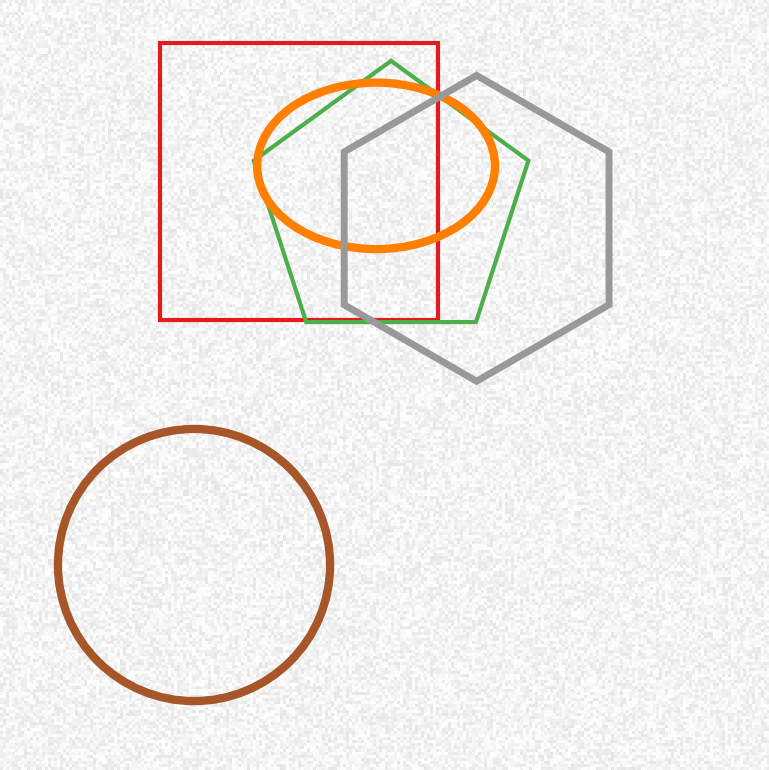[{"shape": "square", "thickness": 1.5, "radius": 0.9, "center": [0.388, 0.765]}, {"shape": "pentagon", "thickness": 1.5, "radius": 0.94, "center": [0.508, 0.733]}, {"shape": "oval", "thickness": 3, "radius": 0.77, "center": [0.488, 0.785]}, {"shape": "circle", "thickness": 3, "radius": 0.88, "center": [0.252, 0.266]}, {"shape": "hexagon", "thickness": 2.5, "radius": 0.99, "center": [0.619, 0.703]}]